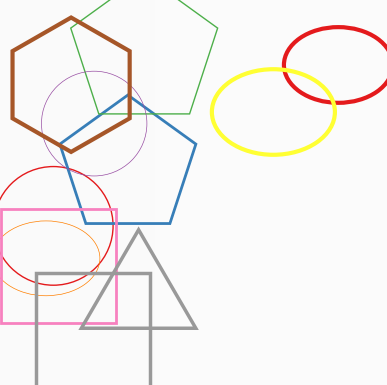[{"shape": "oval", "thickness": 3, "radius": 0.7, "center": [0.873, 0.831]}, {"shape": "circle", "thickness": 1, "radius": 0.77, "center": [0.138, 0.413]}, {"shape": "pentagon", "thickness": 2, "radius": 0.92, "center": [0.33, 0.569]}, {"shape": "pentagon", "thickness": 1, "radius": 1.0, "center": [0.372, 0.865]}, {"shape": "circle", "thickness": 0.5, "radius": 0.68, "center": [0.243, 0.679]}, {"shape": "oval", "thickness": 0.5, "radius": 0.69, "center": [0.119, 0.329]}, {"shape": "oval", "thickness": 3, "radius": 0.79, "center": [0.706, 0.709]}, {"shape": "hexagon", "thickness": 3, "radius": 0.87, "center": [0.183, 0.78]}, {"shape": "square", "thickness": 2, "radius": 0.75, "center": [0.152, 0.309]}, {"shape": "square", "thickness": 2.5, "radius": 0.74, "center": [0.24, 0.145]}, {"shape": "triangle", "thickness": 2.5, "radius": 0.85, "center": [0.358, 0.233]}]